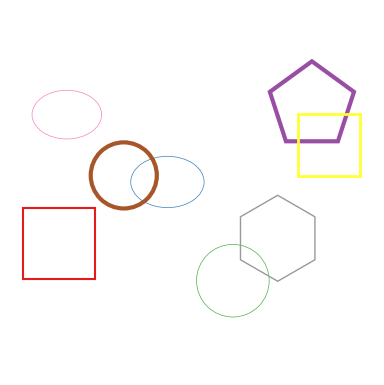[{"shape": "square", "thickness": 1.5, "radius": 0.46, "center": [0.153, 0.367]}, {"shape": "oval", "thickness": 0.5, "radius": 0.48, "center": [0.435, 0.527]}, {"shape": "circle", "thickness": 0.5, "radius": 0.47, "center": [0.605, 0.271]}, {"shape": "pentagon", "thickness": 3, "radius": 0.57, "center": [0.81, 0.726]}, {"shape": "square", "thickness": 2, "radius": 0.4, "center": [0.856, 0.623]}, {"shape": "circle", "thickness": 3, "radius": 0.43, "center": [0.321, 0.544]}, {"shape": "oval", "thickness": 0.5, "radius": 0.45, "center": [0.174, 0.702]}, {"shape": "hexagon", "thickness": 1, "radius": 0.56, "center": [0.721, 0.381]}]